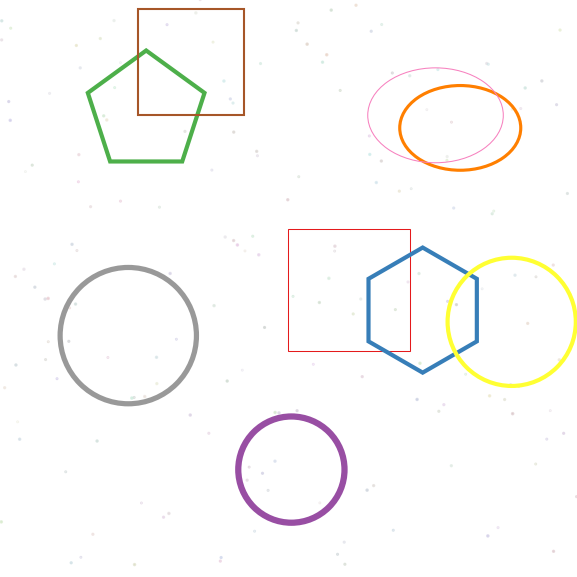[{"shape": "square", "thickness": 0.5, "radius": 0.53, "center": [0.604, 0.497]}, {"shape": "hexagon", "thickness": 2, "radius": 0.54, "center": [0.732, 0.462]}, {"shape": "pentagon", "thickness": 2, "radius": 0.53, "center": [0.253, 0.805]}, {"shape": "circle", "thickness": 3, "radius": 0.46, "center": [0.505, 0.186]}, {"shape": "oval", "thickness": 1.5, "radius": 0.52, "center": [0.797, 0.778]}, {"shape": "circle", "thickness": 2, "radius": 0.55, "center": [0.886, 0.442]}, {"shape": "square", "thickness": 1, "radius": 0.46, "center": [0.331, 0.892]}, {"shape": "oval", "thickness": 0.5, "radius": 0.59, "center": [0.754, 0.799]}, {"shape": "circle", "thickness": 2.5, "radius": 0.59, "center": [0.222, 0.418]}]